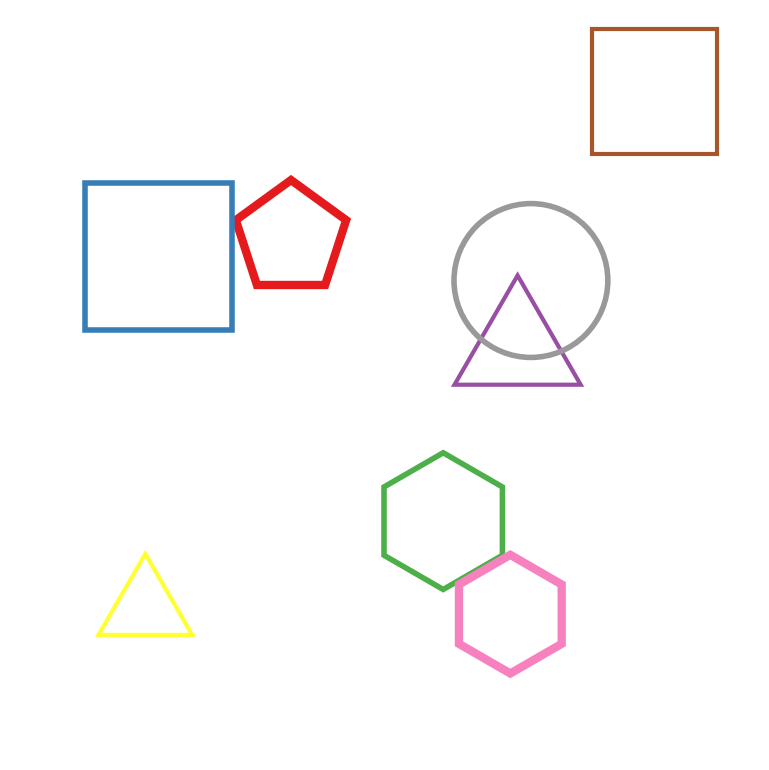[{"shape": "pentagon", "thickness": 3, "radius": 0.38, "center": [0.378, 0.691]}, {"shape": "square", "thickness": 2, "radius": 0.48, "center": [0.206, 0.667]}, {"shape": "hexagon", "thickness": 2, "radius": 0.44, "center": [0.576, 0.323]}, {"shape": "triangle", "thickness": 1.5, "radius": 0.47, "center": [0.672, 0.548]}, {"shape": "triangle", "thickness": 1.5, "radius": 0.35, "center": [0.189, 0.211]}, {"shape": "square", "thickness": 1.5, "radius": 0.4, "center": [0.85, 0.881]}, {"shape": "hexagon", "thickness": 3, "radius": 0.39, "center": [0.663, 0.202]}, {"shape": "circle", "thickness": 2, "radius": 0.5, "center": [0.689, 0.636]}]